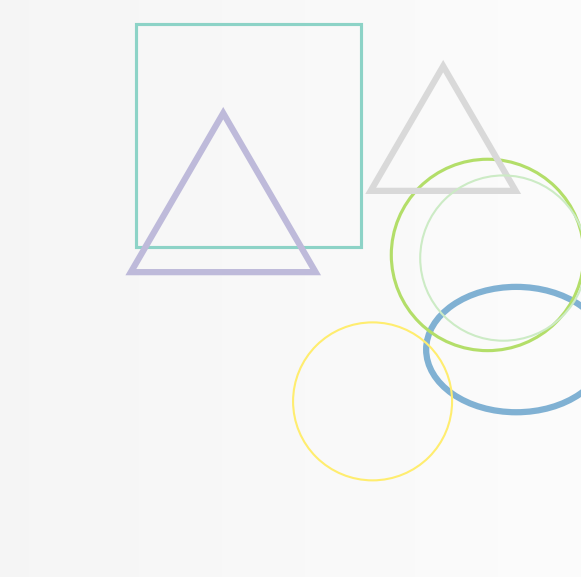[{"shape": "square", "thickness": 1.5, "radius": 0.97, "center": [0.427, 0.765]}, {"shape": "triangle", "thickness": 3, "radius": 0.92, "center": [0.384, 0.62]}, {"shape": "oval", "thickness": 3, "radius": 0.78, "center": [0.888, 0.394]}, {"shape": "circle", "thickness": 1.5, "radius": 0.83, "center": [0.839, 0.558]}, {"shape": "triangle", "thickness": 3, "radius": 0.72, "center": [0.762, 0.741]}, {"shape": "circle", "thickness": 1, "radius": 0.72, "center": [0.866, 0.552]}, {"shape": "circle", "thickness": 1, "radius": 0.68, "center": [0.641, 0.304]}]